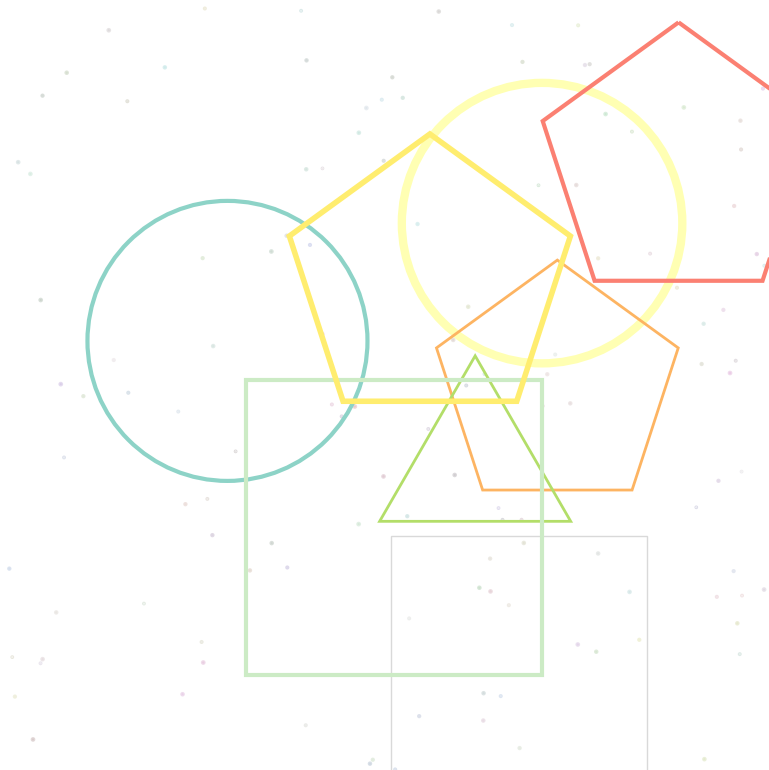[{"shape": "circle", "thickness": 1.5, "radius": 0.91, "center": [0.295, 0.557]}, {"shape": "circle", "thickness": 3, "radius": 0.91, "center": [0.704, 0.71]}, {"shape": "pentagon", "thickness": 1.5, "radius": 0.93, "center": [0.881, 0.785]}, {"shape": "pentagon", "thickness": 1, "radius": 0.83, "center": [0.724, 0.497]}, {"shape": "triangle", "thickness": 1, "radius": 0.72, "center": [0.617, 0.395]}, {"shape": "square", "thickness": 0.5, "radius": 0.83, "center": [0.674, 0.138]}, {"shape": "square", "thickness": 1.5, "radius": 0.96, "center": [0.511, 0.315]}, {"shape": "pentagon", "thickness": 2, "radius": 0.96, "center": [0.558, 0.634]}]